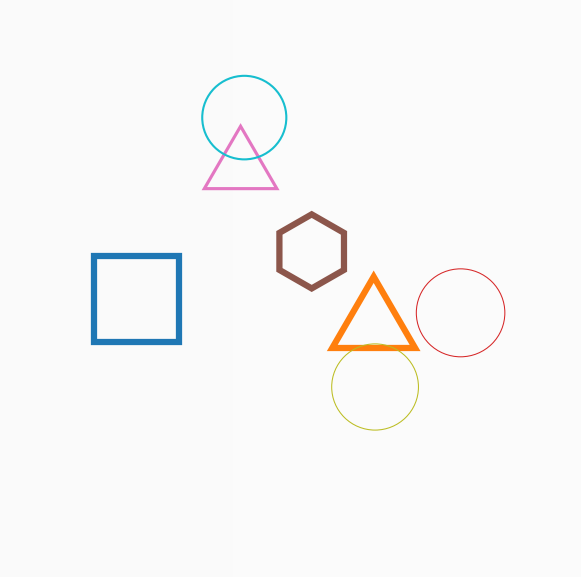[{"shape": "square", "thickness": 3, "radius": 0.37, "center": [0.235, 0.481]}, {"shape": "triangle", "thickness": 3, "radius": 0.41, "center": [0.643, 0.438]}, {"shape": "circle", "thickness": 0.5, "radius": 0.38, "center": [0.792, 0.457]}, {"shape": "hexagon", "thickness": 3, "radius": 0.32, "center": [0.536, 0.564]}, {"shape": "triangle", "thickness": 1.5, "radius": 0.36, "center": [0.414, 0.709]}, {"shape": "circle", "thickness": 0.5, "radius": 0.37, "center": [0.645, 0.329]}, {"shape": "circle", "thickness": 1, "radius": 0.36, "center": [0.42, 0.796]}]